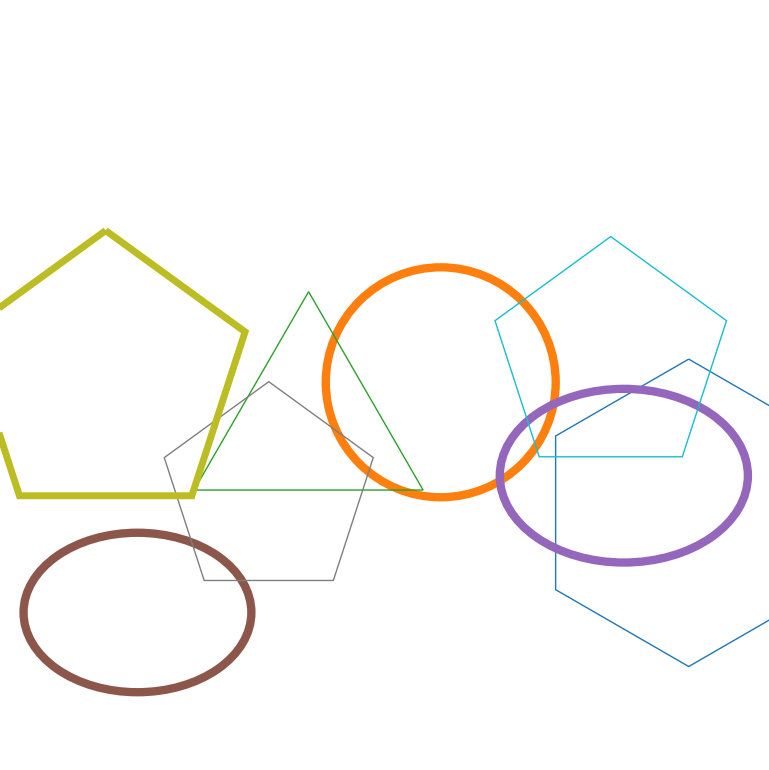[{"shape": "hexagon", "thickness": 0.5, "radius": 1.0, "center": [0.894, 0.334]}, {"shape": "circle", "thickness": 3, "radius": 0.75, "center": [0.572, 0.504]}, {"shape": "triangle", "thickness": 0.5, "radius": 0.86, "center": [0.401, 0.449]}, {"shape": "oval", "thickness": 3, "radius": 0.81, "center": [0.81, 0.382]}, {"shape": "oval", "thickness": 3, "radius": 0.74, "center": [0.179, 0.205]}, {"shape": "pentagon", "thickness": 0.5, "radius": 0.71, "center": [0.349, 0.362]}, {"shape": "pentagon", "thickness": 2.5, "radius": 0.95, "center": [0.137, 0.51]}, {"shape": "pentagon", "thickness": 0.5, "radius": 0.79, "center": [0.793, 0.535]}]